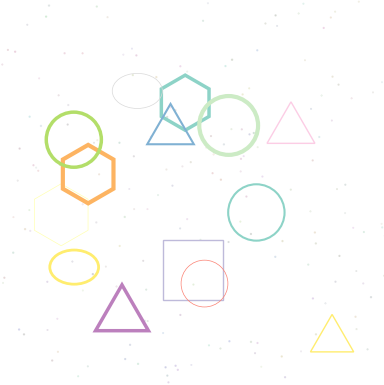[{"shape": "hexagon", "thickness": 2.5, "radius": 0.36, "center": [0.481, 0.733]}, {"shape": "circle", "thickness": 1.5, "radius": 0.37, "center": [0.666, 0.448]}, {"shape": "hexagon", "thickness": 0.5, "radius": 0.4, "center": [0.159, 0.442]}, {"shape": "square", "thickness": 1, "radius": 0.39, "center": [0.5, 0.3]}, {"shape": "circle", "thickness": 0.5, "radius": 0.3, "center": [0.531, 0.263]}, {"shape": "triangle", "thickness": 1.5, "radius": 0.35, "center": [0.443, 0.66]}, {"shape": "hexagon", "thickness": 3, "radius": 0.38, "center": [0.229, 0.548]}, {"shape": "circle", "thickness": 2.5, "radius": 0.36, "center": [0.192, 0.637]}, {"shape": "triangle", "thickness": 1, "radius": 0.36, "center": [0.756, 0.664]}, {"shape": "oval", "thickness": 0.5, "radius": 0.33, "center": [0.357, 0.764]}, {"shape": "triangle", "thickness": 2.5, "radius": 0.4, "center": [0.317, 0.181]}, {"shape": "circle", "thickness": 3, "radius": 0.38, "center": [0.594, 0.674]}, {"shape": "triangle", "thickness": 1, "radius": 0.32, "center": [0.863, 0.118]}, {"shape": "oval", "thickness": 2, "radius": 0.32, "center": [0.193, 0.306]}]